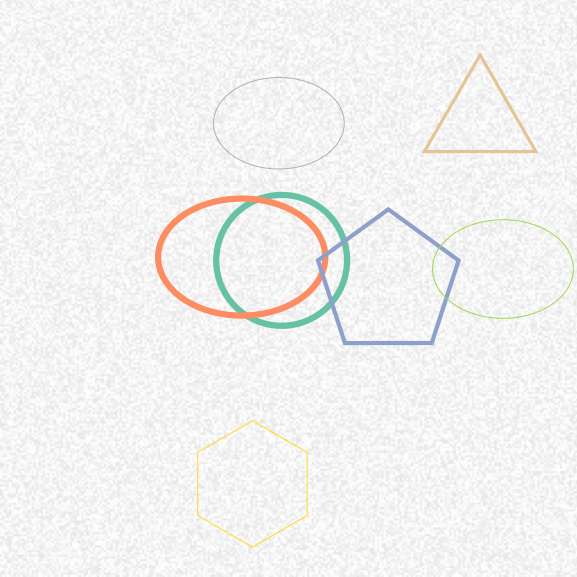[{"shape": "circle", "thickness": 3, "radius": 0.57, "center": [0.488, 0.548]}, {"shape": "oval", "thickness": 3, "radius": 0.72, "center": [0.419, 0.554]}, {"shape": "pentagon", "thickness": 2, "radius": 0.64, "center": [0.672, 0.509]}, {"shape": "oval", "thickness": 0.5, "radius": 0.61, "center": [0.871, 0.533]}, {"shape": "hexagon", "thickness": 0.5, "radius": 0.55, "center": [0.437, 0.161]}, {"shape": "triangle", "thickness": 1.5, "radius": 0.56, "center": [0.831, 0.792]}, {"shape": "oval", "thickness": 0.5, "radius": 0.57, "center": [0.483, 0.786]}]